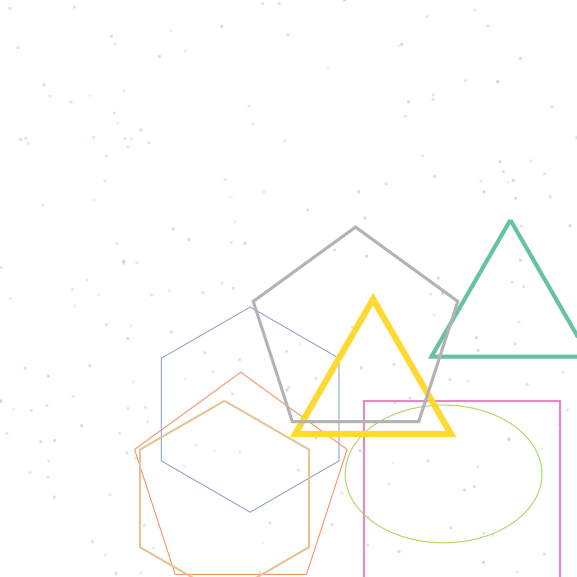[{"shape": "triangle", "thickness": 2, "radius": 0.79, "center": [0.884, 0.46]}, {"shape": "pentagon", "thickness": 0.5, "radius": 0.97, "center": [0.417, 0.161]}, {"shape": "hexagon", "thickness": 0.5, "radius": 0.89, "center": [0.433, 0.29]}, {"shape": "square", "thickness": 1, "radius": 0.85, "center": [0.8, 0.135]}, {"shape": "oval", "thickness": 0.5, "radius": 0.85, "center": [0.768, 0.178]}, {"shape": "triangle", "thickness": 3, "radius": 0.78, "center": [0.646, 0.325]}, {"shape": "hexagon", "thickness": 1, "radius": 0.84, "center": [0.389, 0.136]}, {"shape": "pentagon", "thickness": 1.5, "radius": 0.93, "center": [0.616, 0.42]}]